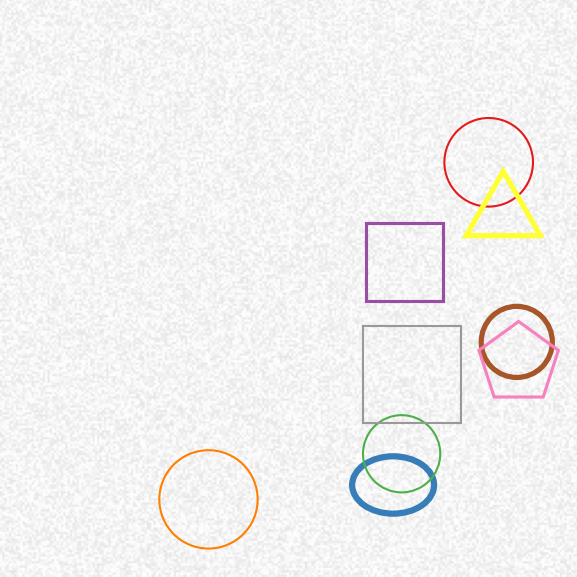[{"shape": "circle", "thickness": 1, "radius": 0.38, "center": [0.846, 0.718]}, {"shape": "oval", "thickness": 3, "radius": 0.35, "center": [0.681, 0.159]}, {"shape": "circle", "thickness": 1, "radius": 0.33, "center": [0.695, 0.213]}, {"shape": "square", "thickness": 1.5, "radius": 0.33, "center": [0.7, 0.545]}, {"shape": "circle", "thickness": 1, "radius": 0.43, "center": [0.361, 0.134]}, {"shape": "triangle", "thickness": 2.5, "radius": 0.37, "center": [0.871, 0.628]}, {"shape": "circle", "thickness": 2.5, "radius": 0.31, "center": [0.895, 0.407]}, {"shape": "pentagon", "thickness": 1.5, "radius": 0.36, "center": [0.898, 0.37]}, {"shape": "square", "thickness": 1, "radius": 0.42, "center": [0.714, 0.351]}]